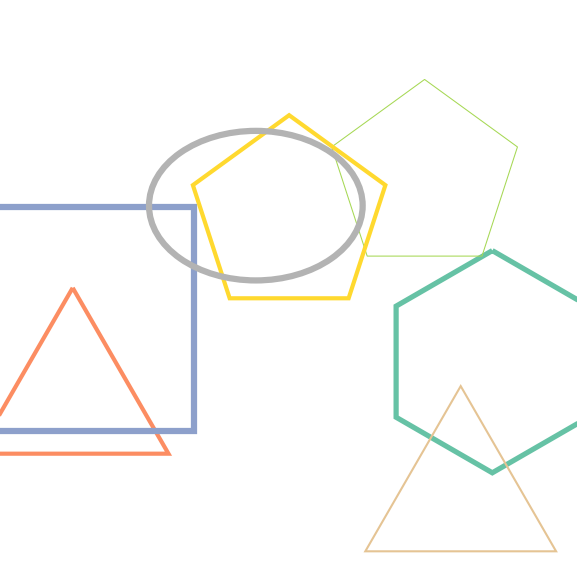[{"shape": "hexagon", "thickness": 2.5, "radius": 0.96, "center": [0.853, 0.373]}, {"shape": "triangle", "thickness": 2, "radius": 0.96, "center": [0.126, 0.309]}, {"shape": "square", "thickness": 3, "radius": 0.97, "center": [0.142, 0.447]}, {"shape": "pentagon", "thickness": 0.5, "radius": 0.85, "center": [0.735, 0.692]}, {"shape": "pentagon", "thickness": 2, "radius": 0.88, "center": [0.501, 0.624]}, {"shape": "triangle", "thickness": 1, "radius": 0.95, "center": [0.798, 0.14]}, {"shape": "oval", "thickness": 3, "radius": 0.92, "center": [0.443, 0.643]}]